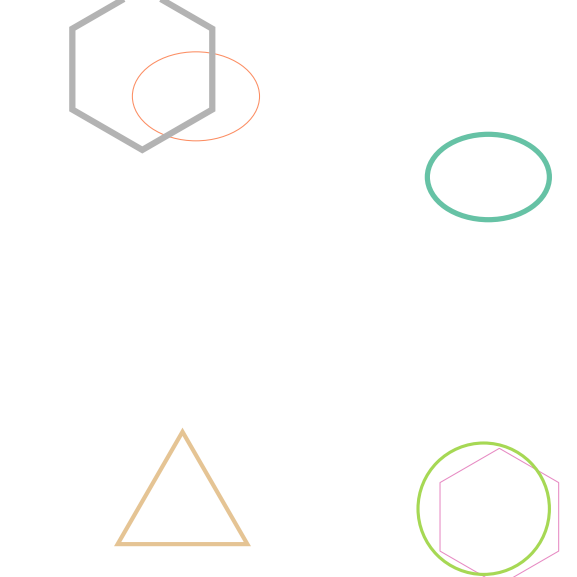[{"shape": "oval", "thickness": 2.5, "radius": 0.53, "center": [0.846, 0.693]}, {"shape": "oval", "thickness": 0.5, "radius": 0.55, "center": [0.339, 0.832]}, {"shape": "hexagon", "thickness": 0.5, "radius": 0.59, "center": [0.865, 0.104]}, {"shape": "circle", "thickness": 1.5, "radius": 0.57, "center": [0.838, 0.118]}, {"shape": "triangle", "thickness": 2, "radius": 0.65, "center": [0.316, 0.122]}, {"shape": "hexagon", "thickness": 3, "radius": 0.7, "center": [0.246, 0.879]}]